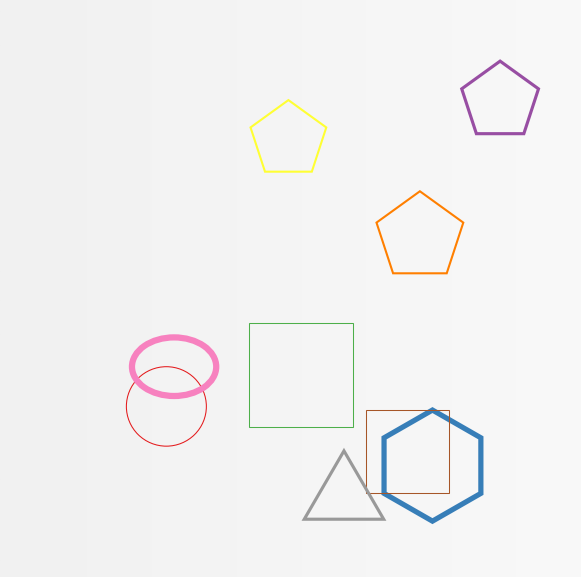[{"shape": "circle", "thickness": 0.5, "radius": 0.34, "center": [0.286, 0.295]}, {"shape": "hexagon", "thickness": 2.5, "radius": 0.48, "center": [0.744, 0.193]}, {"shape": "square", "thickness": 0.5, "radius": 0.45, "center": [0.517, 0.35]}, {"shape": "pentagon", "thickness": 1.5, "radius": 0.35, "center": [0.86, 0.824]}, {"shape": "pentagon", "thickness": 1, "radius": 0.39, "center": [0.722, 0.589]}, {"shape": "pentagon", "thickness": 1, "radius": 0.34, "center": [0.496, 0.757]}, {"shape": "square", "thickness": 0.5, "radius": 0.36, "center": [0.701, 0.217]}, {"shape": "oval", "thickness": 3, "radius": 0.36, "center": [0.3, 0.364]}, {"shape": "triangle", "thickness": 1.5, "radius": 0.39, "center": [0.592, 0.14]}]